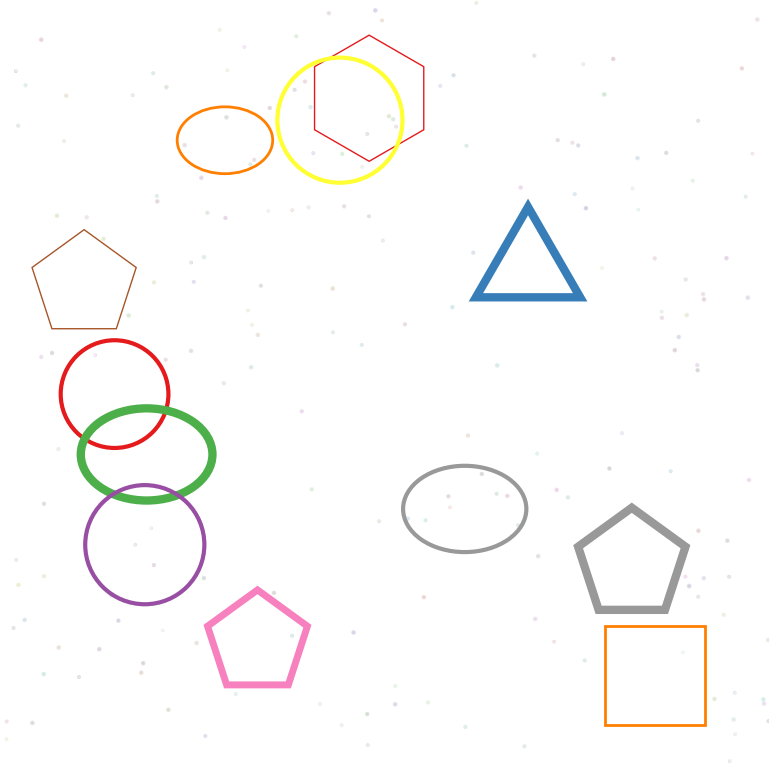[{"shape": "circle", "thickness": 1.5, "radius": 0.35, "center": [0.149, 0.488]}, {"shape": "hexagon", "thickness": 0.5, "radius": 0.41, "center": [0.479, 0.872]}, {"shape": "triangle", "thickness": 3, "radius": 0.39, "center": [0.686, 0.653]}, {"shape": "oval", "thickness": 3, "radius": 0.43, "center": [0.19, 0.41]}, {"shape": "circle", "thickness": 1.5, "radius": 0.39, "center": [0.188, 0.293]}, {"shape": "oval", "thickness": 1, "radius": 0.31, "center": [0.292, 0.818]}, {"shape": "square", "thickness": 1, "radius": 0.32, "center": [0.85, 0.123]}, {"shape": "circle", "thickness": 1.5, "radius": 0.41, "center": [0.441, 0.844]}, {"shape": "pentagon", "thickness": 0.5, "radius": 0.36, "center": [0.109, 0.631]}, {"shape": "pentagon", "thickness": 2.5, "radius": 0.34, "center": [0.334, 0.166]}, {"shape": "pentagon", "thickness": 3, "radius": 0.37, "center": [0.821, 0.267]}, {"shape": "oval", "thickness": 1.5, "radius": 0.4, "center": [0.604, 0.339]}]